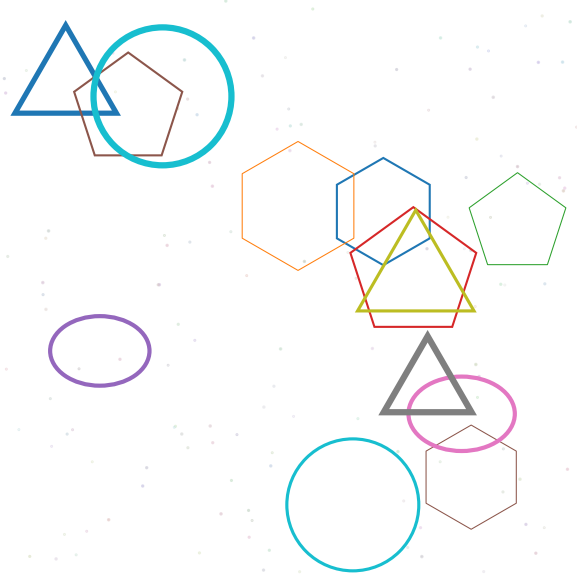[{"shape": "hexagon", "thickness": 1, "radius": 0.46, "center": [0.664, 0.633]}, {"shape": "triangle", "thickness": 2.5, "radius": 0.51, "center": [0.114, 0.854]}, {"shape": "hexagon", "thickness": 0.5, "radius": 0.56, "center": [0.516, 0.643]}, {"shape": "pentagon", "thickness": 0.5, "radius": 0.44, "center": [0.896, 0.612]}, {"shape": "pentagon", "thickness": 1, "radius": 0.57, "center": [0.716, 0.526]}, {"shape": "oval", "thickness": 2, "radius": 0.43, "center": [0.173, 0.391]}, {"shape": "pentagon", "thickness": 1, "radius": 0.49, "center": [0.222, 0.81]}, {"shape": "hexagon", "thickness": 0.5, "radius": 0.45, "center": [0.816, 0.173]}, {"shape": "oval", "thickness": 2, "radius": 0.46, "center": [0.799, 0.283]}, {"shape": "triangle", "thickness": 3, "radius": 0.44, "center": [0.74, 0.329]}, {"shape": "triangle", "thickness": 1.5, "radius": 0.58, "center": [0.72, 0.519]}, {"shape": "circle", "thickness": 3, "radius": 0.6, "center": [0.281, 0.832]}, {"shape": "circle", "thickness": 1.5, "radius": 0.57, "center": [0.611, 0.125]}]